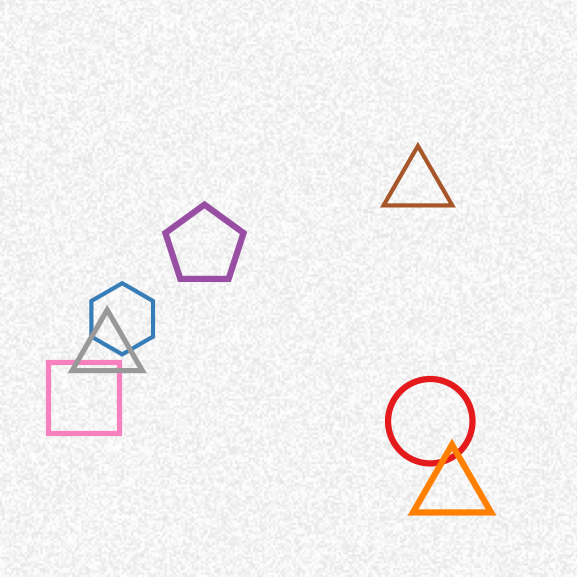[{"shape": "circle", "thickness": 3, "radius": 0.37, "center": [0.745, 0.27]}, {"shape": "hexagon", "thickness": 2, "radius": 0.31, "center": [0.212, 0.447]}, {"shape": "pentagon", "thickness": 3, "radius": 0.36, "center": [0.354, 0.574]}, {"shape": "triangle", "thickness": 3, "radius": 0.39, "center": [0.783, 0.151]}, {"shape": "triangle", "thickness": 2, "radius": 0.34, "center": [0.724, 0.678]}, {"shape": "square", "thickness": 2.5, "radius": 0.31, "center": [0.144, 0.311]}, {"shape": "triangle", "thickness": 2.5, "radius": 0.35, "center": [0.186, 0.392]}]